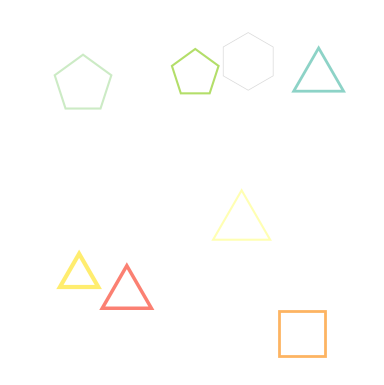[{"shape": "triangle", "thickness": 2, "radius": 0.37, "center": [0.828, 0.801]}, {"shape": "triangle", "thickness": 1.5, "radius": 0.43, "center": [0.628, 0.42]}, {"shape": "triangle", "thickness": 2.5, "radius": 0.37, "center": [0.329, 0.236]}, {"shape": "square", "thickness": 2, "radius": 0.3, "center": [0.785, 0.134]}, {"shape": "pentagon", "thickness": 1.5, "radius": 0.32, "center": [0.507, 0.809]}, {"shape": "hexagon", "thickness": 0.5, "radius": 0.37, "center": [0.645, 0.84]}, {"shape": "pentagon", "thickness": 1.5, "radius": 0.39, "center": [0.216, 0.781]}, {"shape": "triangle", "thickness": 3, "radius": 0.29, "center": [0.206, 0.283]}]